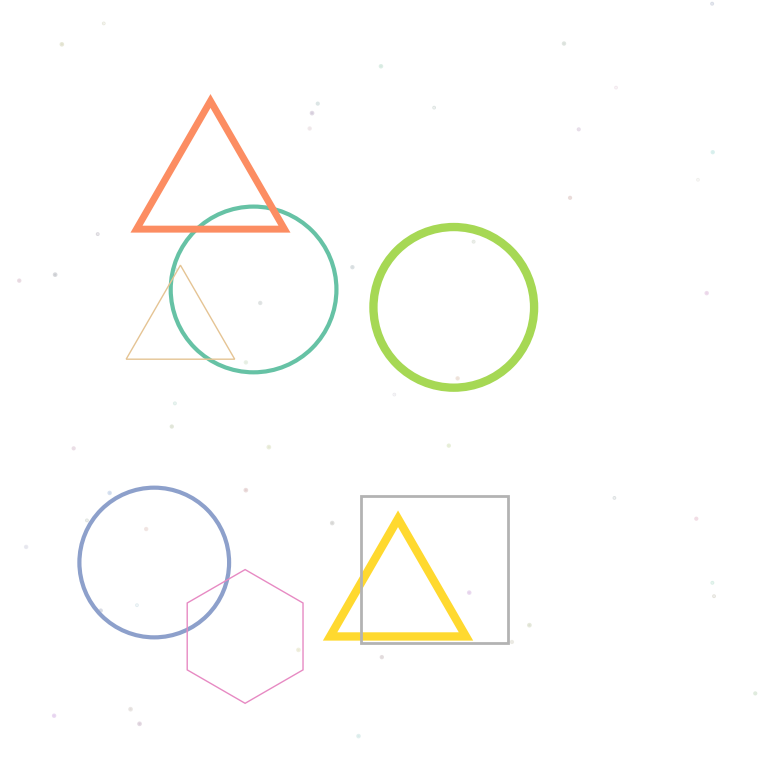[{"shape": "circle", "thickness": 1.5, "radius": 0.54, "center": [0.329, 0.624]}, {"shape": "triangle", "thickness": 2.5, "radius": 0.55, "center": [0.273, 0.758]}, {"shape": "circle", "thickness": 1.5, "radius": 0.49, "center": [0.2, 0.269]}, {"shape": "hexagon", "thickness": 0.5, "radius": 0.43, "center": [0.318, 0.173]}, {"shape": "circle", "thickness": 3, "radius": 0.52, "center": [0.589, 0.601]}, {"shape": "triangle", "thickness": 3, "radius": 0.51, "center": [0.517, 0.224]}, {"shape": "triangle", "thickness": 0.5, "radius": 0.41, "center": [0.234, 0.574]}, {"shape": "square", "thickness": 1, "radius": 0.48, "center": [0.564, 0.26]}]